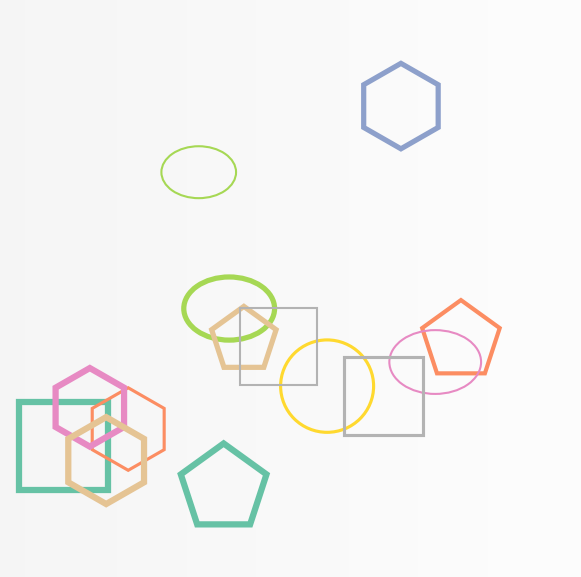[{"shape": "square", "thickness": 3, "radius": 0.38, "center": [0.109, 0.228]}, {"shape": "pentagon", "thickness": 3, "radius": 0.39, "center": [0.385, 0.154]}, {"shape": "hexagon", "thickness": 1.5, "radius": 0.36, "center": [0.221, 0.256]}, {"shape": "pentagon", "thickness": 2, "radius": 0.35, "center": [0.793, 0.409]}, {"shape": "hexagon", "thickness": 2.5, "radius": 0.37, "center": [0.69, 0.815]}, {"shape": "oval", "thickness": 1, "radius": 0.39, "center": [0.749, 0.372]}, {"shape": "hexagon", "thickness": 3, "radius": 0.34, "center": [0.155, 0.294]}, {"shape": "oval", "thickness": 1, "radius": 0.32, "center": [0.342, 0.701]}, {"shape": "oval", "thickness": 2.5, "radius": 0.39, "center": [0.394, 0.465]}, {"shape": "circle", "thickness": 1.5, "radius": 0.4, "center": [0.563, 0.331]}, {"shape": "hexagon", "thickness": 3, "radius": 0.38, "center": [0.183, 0.202]}, {"shape": "pentagon", "thickness": 2.5, "radius": 0.29, "center": [0.42, 0.41]}, {"shape": "square", "thickness": 1, "radius": 0.33, "center": [0.479, 0.4]}, {"shape": "square", "thickness": 1.5, "radius": 0.34, "center": [0.66, 0.314]}]